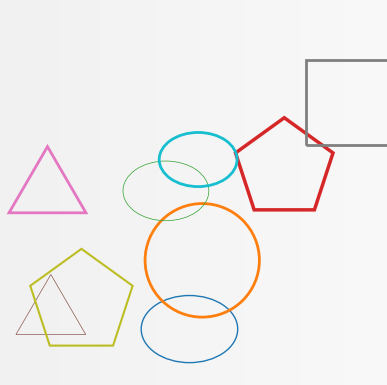[{"shape": "oval", "thickness": 1, "radius": 0.62, "center": [0.489, 0.145]}, {"shape": "circle", "thickness": 2, "radius": 0.74, "center": [0.522, 0.324]}, {"shape": "oval", "thickness": 0.5, "radius": 0.55, "center": [0.428, 0.504]}, {"shape": "pentagon", "thickness": 2.5, "radius": 0.66, "center": [0.734, 0.562]}, {"shape": "triangle", "thickness": 0.5, "radius": 0.52, "center": [0.131, 0.183]}, {"shape": "triangle", "thickness": 2, "radius": 0.57, "center": [0.123, 0.505]}, {"shape": "square", "thickness": 2, "radius": 0.55, "center": [0.9, 0.733]}, {"shape": "pentagon", "thickness": 1.5, "radius": 0.69, "center": [0.21, 0.215]}, {"shape": "oval", "thickness": 2, "radius": 0.5, "center": [0.511, 0.586]}]